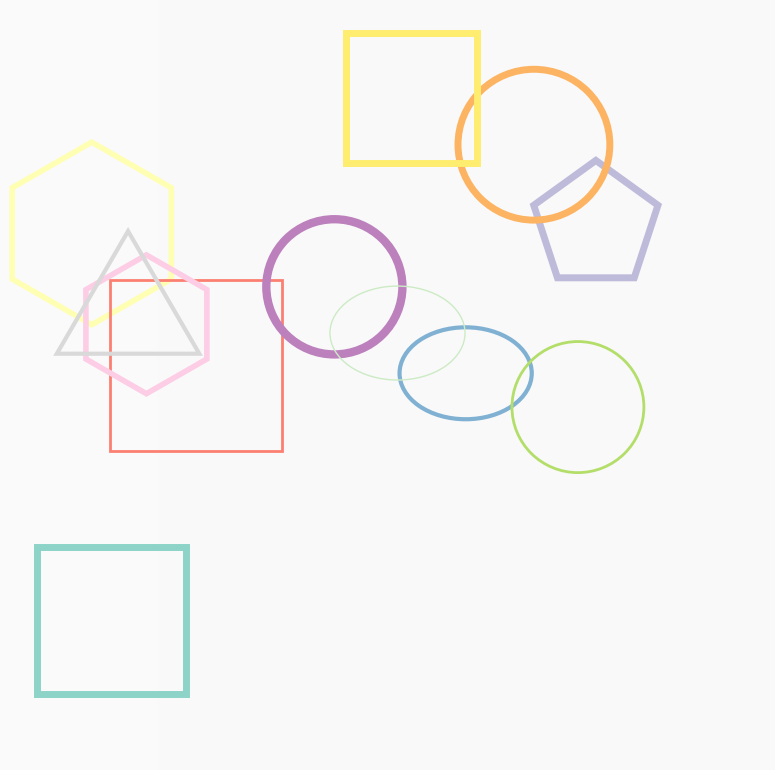[{"shape": "square", "thickness": 2.5, "radius": 0.48, "center": [0.144, 0.194]}, {"shape": "hexagon", "thickness": 2, "radius": 0.59, "center": [0.118, 0.697]}, {"shape": "pentagon", "thickness": 2.5, "radius": 0.42, "center": [0.769, 0.707]}, {"shape": "square", "thickness": 1, "radius": 0.55, "center": [0.253, 0.525]}, {"shape": "oval", "thickness": 1.5, "radius": 0.43, "center": [0.601, 0.515]}, {"shape": "circle", "thickness": 2.5, "radius": 0.49, "center": [0.689, 0.812]}, {"shape": "circle", "thickness": 1, "radius": 0.43, "center": [0.746, 0.471]}, {"shape": "hexagon", "thickness": 2, "radius": 0.45, "center": [0.189, 0.579]}, {"shape": "triangle", "thickness": 1.5, "radius": 0.53, "center": [0.165, 0.594]}, {"shape": "circle", "thickness": 3, "radius": 0.44, "center": [0.431, 0.628]}, {"shape": "oval", "thickness": 0.5, "radius": 0.44, "center": [0.513, 0.567]}, {"shape": "square", "thickness": 2.5, "radius": 0.42, "center": [0.531, 0.873]}]